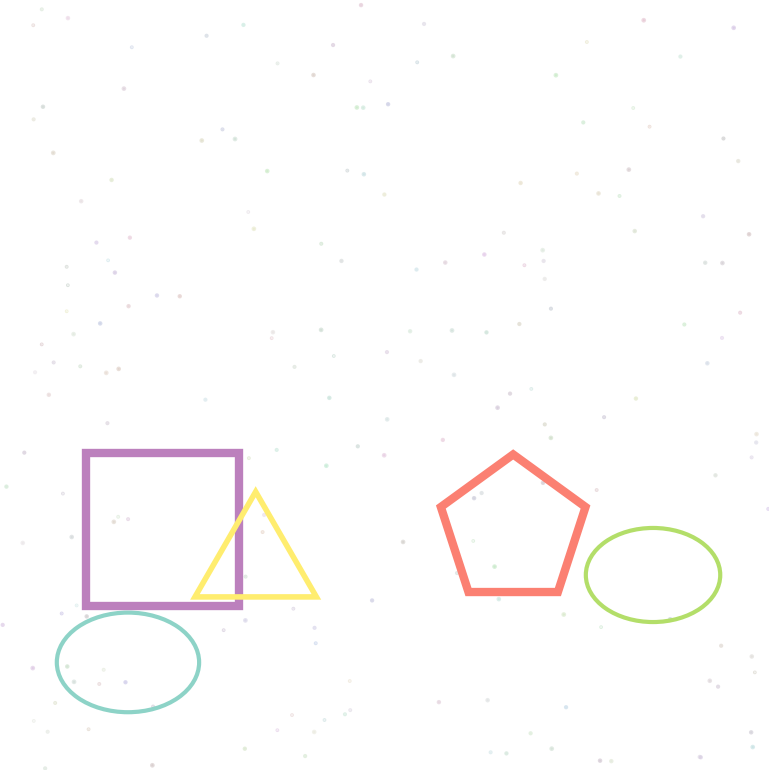[{"shape": "oval", "thickness": 1.5, "radius": 0.46, "center": [0.166, 0.14]}, {"shape": "pentagon", "thickness": 3, "radius": 0.49, "center": [0.666, 0.311]}, {"shape": "oval", "thickness": 1.5, "radius": 0.44, "center": [0.848, 0.253]}, {"shape": "square", "thickness": 3, "radius": 0.5, "center": [0.211, 0.312]}, {"shape": "triangle", "thickness": 2, "radius": 0.46, "center": [0.332, 0.27]}]